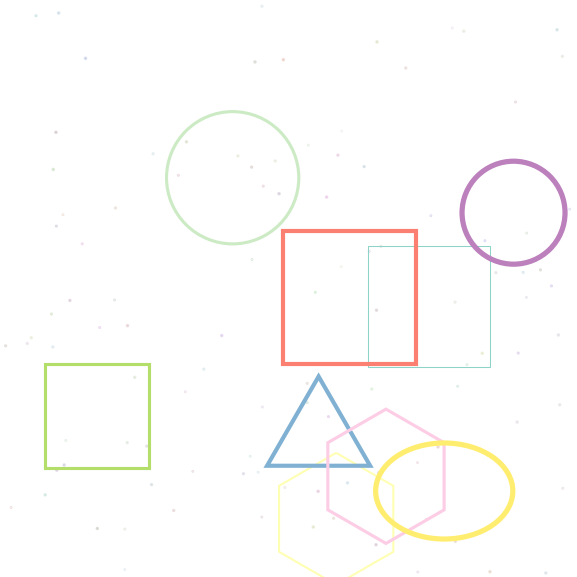[{"shape": "square", "thickness": 0.5, "radius": 0.52, "center": [0.743, 0.468]}, {"shape": "hexagon", "thickness": 1, "radius": 0.57, "center": [0.582, 0.101]}, {"shape": "square", "thickness": 2, "radius": 0.58, "center": [0.605, 0.484]}, {"shape": "triangle", "thickness": 2, "radius": 0.52, "center": [0.552, 0.244]}, {"shape": "square", "thickness": 1.5, "radius": 0.45, "center": [0.168, 0.279]}, {"shape": "hexagon", "thickness": 1.5, "radius": 0.58, "center": [0.668, 0.174]}, {"shape": "circle", "thickness": 2.5, "radius": 0.45, "center": [0.889, 0.631]}, {"shape": "circle", "thickness": 1.5, "radius": 0.57, "center": [0.403, 0.691]}, {"shape": "oval", "thickness": 2.5, "radius": 0.59, "center": [0.769, 0.149]}]